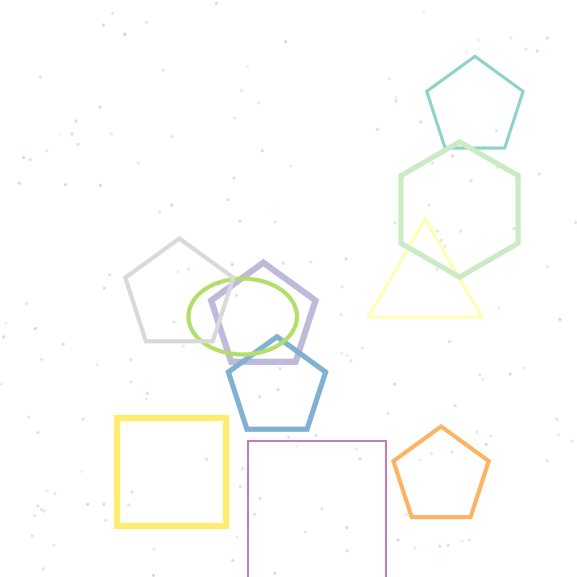[{"shape": "pentagon", "thickness": 1.5, "radius": 0.44, "center": [0.822, 0.814]}, {"shape": "triangle", "thickness": 1.5, "radius": 0.57, "center": [0.736, 0.507]}, {"shape": "pentagon", "thickness": 3, "radius": 0.47, "center": [0.456, 0.449]}, {"shape": "pentagon", "thickness": 2.5, "radius": 0.44, "center": [0.48, 0.328]}, {"shape": "pentagon", "thickness": 2, "radius": 0.43, "center": [0.764, 0.174]}, {"shape": "oval", "thickness": 2, "radius": 0.47, "center": [0.42, 0.451]}, {"shape": "pentagon", "thickness": 2, "radius": 0.49, "center": [0.311, 0.488]}, {"shape": "square", "thickness": 1, "radius": 0.6, "center": [0.55, 0.117]}, {"shape": "hexagon", "thickness": 2.5, "radius": 0.59, "center": [0.796, 0.636]}, {"shape": "square", "thickness": 3, "radius": 0.47, "center": [0.297, 0.182]}]